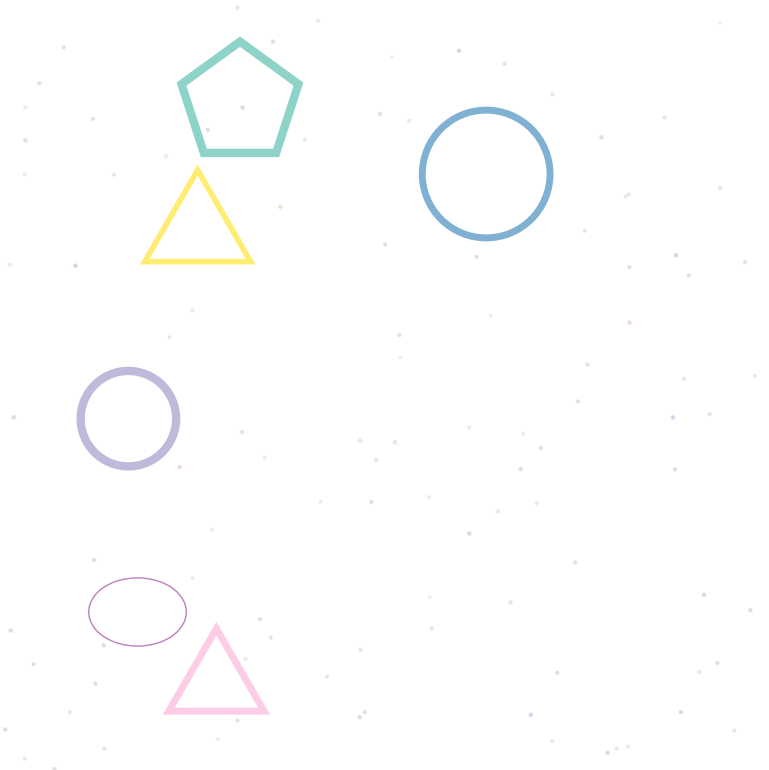[{"shape": "pentagon", "thickness": 3, "radius": 0.4, "center": [0.312, 0.866]}, {"shape": "circle", "thickness": 3, "radius": 0.31, "center": [0.167, 0.456]}, {"shape": "circle", "thickness": 2.5, "radius": 0.41, "center": [0.631, 0.774]}, {"shape": "triangle", "thickness": 2.5, "radius": 0.36, "center": [0.281, 0.112]}, {"shape": "oval", "thickness": 0.5, "radius": 0.32, "center": [0.179, 0.205]}, {"shape": "triangle", "thickness": 2, "radius": 0.4, "center": [0.257, 0.7]}]